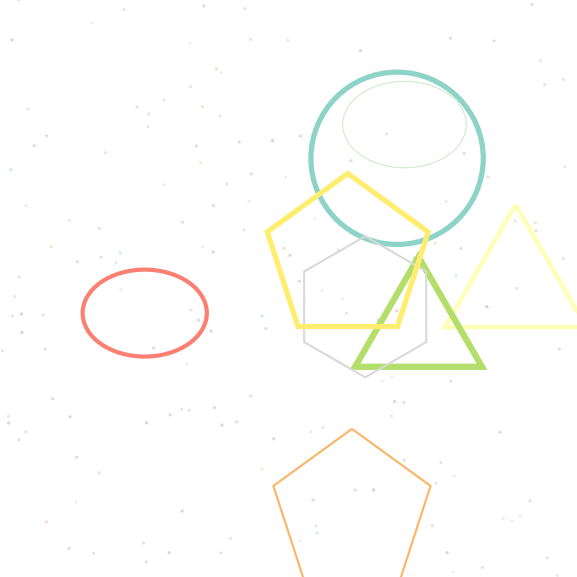[{"shape": "circle", "thickness": 2.5, "radius": 0.75, "center": [0.688, 0.725]}, {"shape": "triangle", "thickness": 2, "radius": 0.71, "center": [0.893, 0.503]}, {"shape": "oval", "thickness": 2, "radius": 0.54, "center": [0.251, 0.457]}, {"shape": "pentagon", "thickness": 1, "radius": 0.72, "center": [0.609, 0.113]}, {"shape": "triangle", "thickness": 3, "radius": 0.63, "center": [0.725, 0.427]}, {"shape": "hexagon", "thickness": 1, "radius": 0.61, "center": [0.632, 0.468]}, {"shape": "oval", "thickness": 0.5, "radius": 0.53, "center": [0.7, 0.783]}, {"shape": "pentagon", "thickness": 2.5, "radius": 0.73, "center": [0.602, 0.552]}]